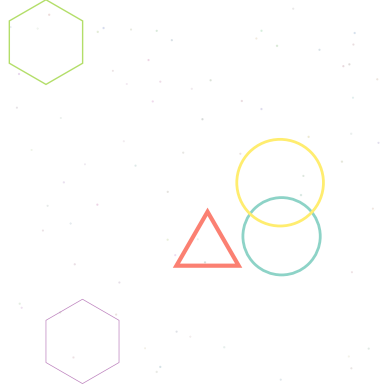[{"shape": "circle", "thickness": 2, "radius": 0.5, "center": [0.731, 0.386]}, {"shape": "triangle", "thickness": 3, "radius": 0.47, "center": [0.539, 0.357]}, {"shape": "hexagon", "thickness": 1, "radius": 0.55, "center": [0.119, 0.891]}, {"shape": "hexagon", "thickness": 0.5, "radius": 0.55, "center": [0.214, 0.113]}, {"shape": "circle", "thickness": 2, "radius": 0.56, "center": [0.728, 0.526]}]